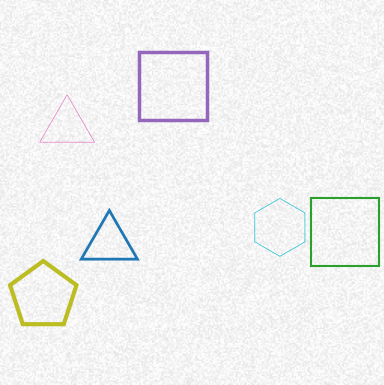[{"shape": "triangle", "thickness": 2, "radius": 0.42, "center": [0.284, 0.369]}, {"shape": "square", "thickness": 1.5, "radius": 0.44, "center": [0.895, 0.397]}, {"shape": "square", "thickness": 2.5, "radius": 0.44, "center": [0.449, 0.777]}, {"shape": "triangle", "thickness": 0.5, "radius": 0.41, "center": [0.174, 0.672]}, {"shape": "pentagon", "thickness": 3, "radius": 0.45, "center": [0.112, 0.231]}, {"shape": "hexagon", "thickness": 0.5, "radius": 0.38, "center": [0.727, 0.409]}]